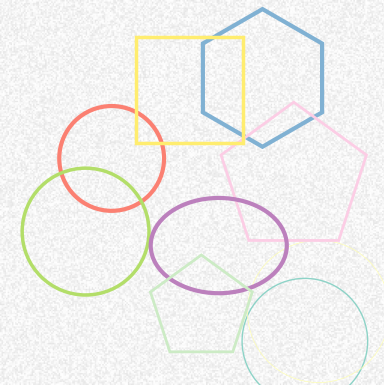[{"shape": "circle", "thickness": 1, "radius": 0.82, "center": [0.792, 0.114]}, {"shape": "circle", "thickness": 0.5, "radius": 0.92, "center": [0.827, 0.191]}, {"shape": "circle", "thickness": 3, "radius": 0.68, "center": [0.29, 0.588]}, {"shape": "hexagon", "thickness": 3, "radius": 0.89, "center": [0.682, 0.798]}, {"shape": "circle", "thickness": 2.5, "radius": 0.82, "center": [0.222, 0.398]}, {"shape": "pentagon", "thickness": 2, "radius": 0.99, "center": [0.763, 0.536]}, {"shape": "oval", "thickness": 3, "radius": 0.88, "center": [0.568, 0.362]}, {"shape": "pentagon", "thickness": 2, "radius": 0.7, "center": [0.523, 0.199]}, {"shape": "square", "thickness": 2.5, "radius": 0.69, "center": [0.492, 0.767]}]